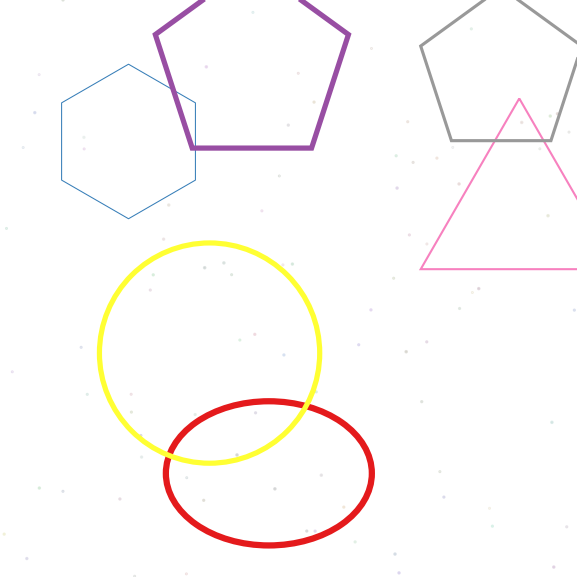[{"shape": "oval", "thickness": 3, "radius": 0.89, "center": [0.466, 0.179]}, {"shape": "hexagon", "thickness": 0.5, "radius": 0.67, "center": [0.223, 0.754]}, {"shape": "pentagon", "thickness": 2.5, "radius": 0.88, "center": [0.436, 0.885]}, {"shape": "circle", "thickness": 2.5, "radius": 0.95, "center": [0.363, 0.388]}, {"shape": "triangle", "thickness": 1, "radius": 0.99, "center": [0.899, 0.632]}, {"shape": "pentagon", "thickness": 1.5, "radius": 0.73, "center": [0.868, 0.874]}]